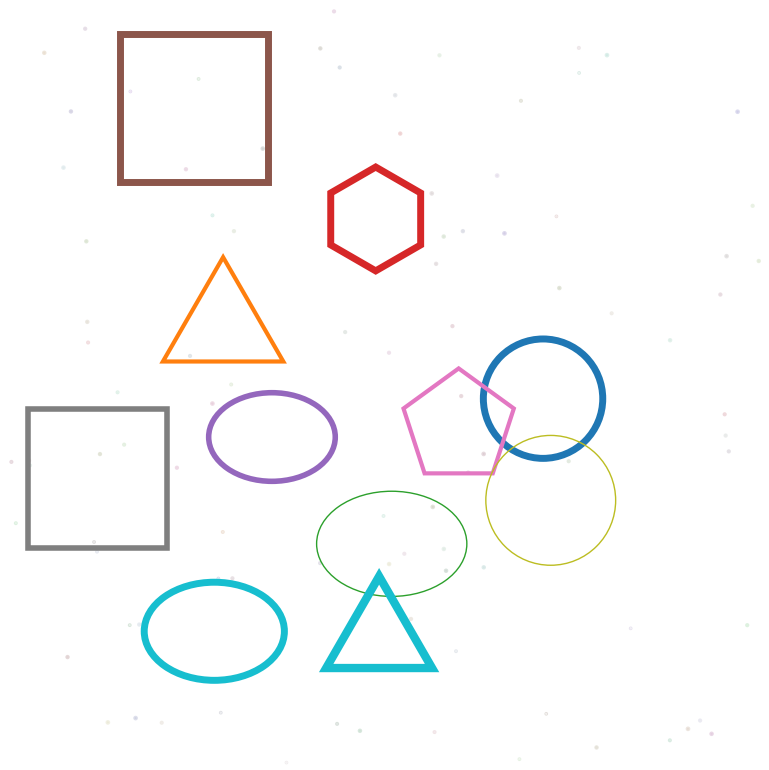[{"shape": "circle", "thickness": 2.5, "radius": 0.39, "center": [0.705, 0.482]}, {"shape": "triangle", "thickness": 1.5, "radius": 0.45, "center": [0.29, 0.576]}, {"shape": "oval", "thickness": 0.5, "radius": 0.49, "center": [0.509, 0.294]}, {"shape": "hexagon", "thickness": 2.5, "radius": 0.34, "center": [0.488, 0.716]}, {"shape": "oval", "thickness": 2, "radius": 0.41, "center": [0.353, 0.432]}, {"shape": "square", "thickness": 2.5, "radius": 0.48, "center": [0.252, 0.86]}, {"shape": "pentagon", "thickness": 1.5, "radius": 0.38, "center": [0.596, 0.446]}, {"shape": "square", "thickness": 2, "radius": 0.45, "center": [0.126, 0.378]}, {"shape": "circle", "thickness": 0.5, "radius": 0.42, "center": [0.715, 0.35]}, {"shape": "oval", "thickness": 2.5, "radius": 0.46, "center": [0.278, 0.18]}, {"shape": "triangle", "thickness": 3, "radius": 0.4, "center": [0.492, 0.172]}]